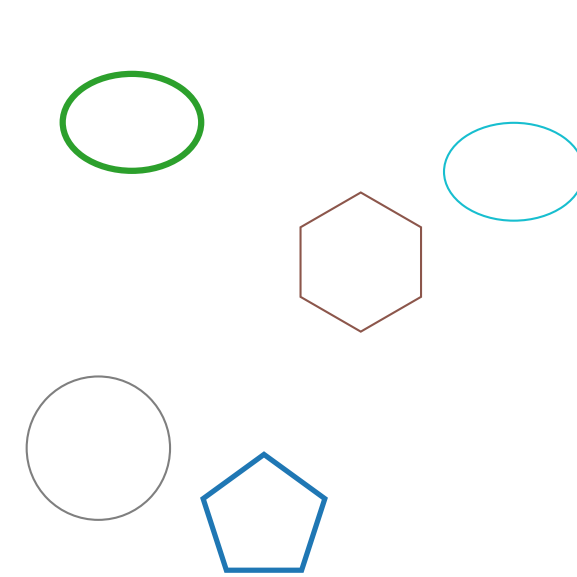[{"shape": "pentagon", "thickness": 2.5, "radius": 0.55, "center": [0.457, 0.101]}, {"shape": "oval", "thickness": 3, "radius": 0.6, "center": [0.228, 0.787]}, {"shape": "hexagon", "thickness": 1, "radius": 0.6, "center": [0.625, 0.545]}, {"shape": "circle", "thickness": 1, "radius": 0.62, "center": [0.17, 0.223]}, {"shape": "oval", "thickness": 1, "radius": 0.61, "center": [0.89, 0.702]}]